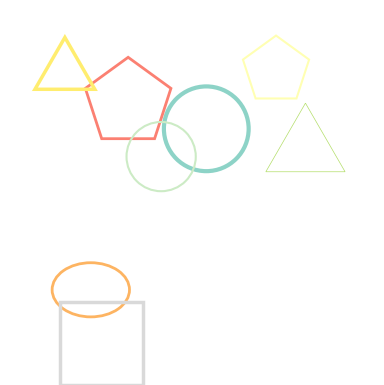[{"shape": "circle", "thickness": 3, "radius": 0.55, "center": [0.536, 0.665]}, {"shape": "pentagon", "thickness": 1.5, "radius": 0.45, "center": [0.717, 0.817]}, {"shape": "pentagon", "thickness": 2, "radius": 0.58, "center": [0.333, 0.734]}, {"shape": "oval", "thickness": 2, "radius": 0.5, "center": [0.236, 0.247]}, {"shape": "triangle", "thickness": 0.5, "radius": 0.59, "center": [0.793, 0.613]}, {"shape": "square", "thickness": 2.5, "radius": 0.54, "center": [0.263, 0.107]}, {"shape": "circle", "thickness": 1.5, "radius": 0.45, "center": [0.419, 0.593]}, {"shape": "triangle", "thickness": 2.5, "radius": 0.45, "center": [0.169, 0.813]}]